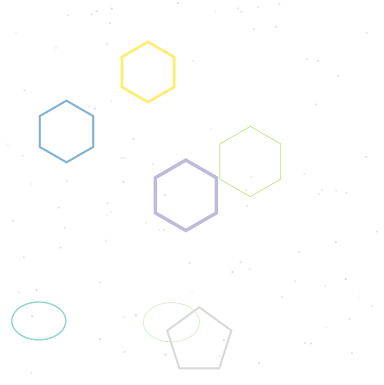[{"shape": "oval", "thickness": 1, "radius": 0.35, "center": [0.101, 0.166]}, {"shape": "hexagon", "thickness": 2.5, "radius": 0.46, "center": [0.483, 0.493]}, {"shape": "hexagon", "thickness": 1.5, "radius": 0.4, "center": [0.173, 0.658]}, {"shape": "hexagon", "thickness": 0.5, "radius": 0.46, "center": [0.65, 0.581]}, {"shape": "pentagon", "thickness": 1.5, "radius": 0.44, "center": [0.518, 0.114]}, {"shape": "oval", "thickness": 0.5, "radius": 0.36, "center": [0.445, 0.163]}, {"shape": "hexagon", "thickness": 2, "radius": 0.39, "center": [0.384, 0.813]}]